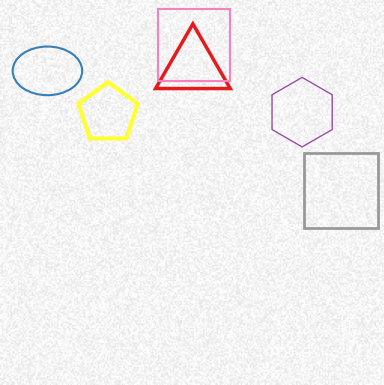[{"shape": "triangle", "thickness": 2.5, "radius": 0.56, "center": [0.501, 0.826]}, {"shape": "oval", "thickness": 1.5, "radius": 0.45, "center": [0.123, 0.816]}, {"shape": "hexagon", "thickness": 1, "radius": 0.45, "center": [0.785, 0.709]}, {"shape": "pentagon", "thickness": 3, "radius": 0.4, "center": [0.281, 0.706]}, {"shape": "square", "thickness": 1.5, "radius": 0.47, "center": [0.504, 0.883]}, {"shape": "square", "thickness": 2, "radius": 0.48, "center": [0.885, 0.505]}]